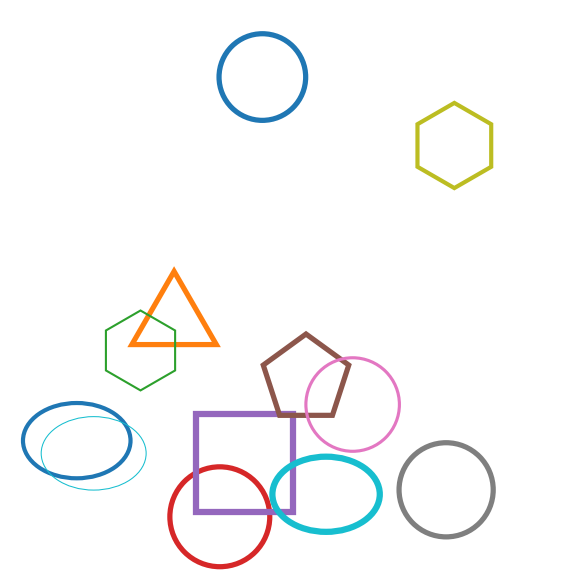[{"shape": "oval", "thickness": 2, "radius": 0.47, "center": [0.133, 0.236]}, {"shape": "circle", "thickness": 2.5, "radius": 0.38, "center": [0.454, 0.866]}, {"shape": "triangle", "thickness": 2.5, "radius": 0.42, "center": [0.301, 0.445]}, {"shape": "hexagon", "thickness": 1, "radius": 0.35, "center": [0.243, 0.392]}, {"shape": "circle", "thickness": 2.5, "radius": 0.43, "center": [0.381, 0.104]}, {"shape": "square", "thickness": 3, "radius": 0.42, "center": [0.423, 0.198]}, {"shape": "pentagon", "thickness": 2.5, "radius": 0.39, "center": [0.53, 0.343]}, {"shape": "circle", "thickness": 1.5, "radius": 0.4, "center": [0.611, 0.299]}, {"shape": "circle", "thickness": 2.5, "radius": 0.41, "center": [0.773, 0.151]}, {"shape": "hexagon", "thickness": 2, "radius": 0.37, "center": [0.787, 0.747]}, {"shape": "oval", "thickness": 0.5, "radius": 0.45, "center": [0.162, 0.214]}, {"shape": "oval", "thickness": 3, "radius": 0.46, "center": [0.565, 0.143]}]